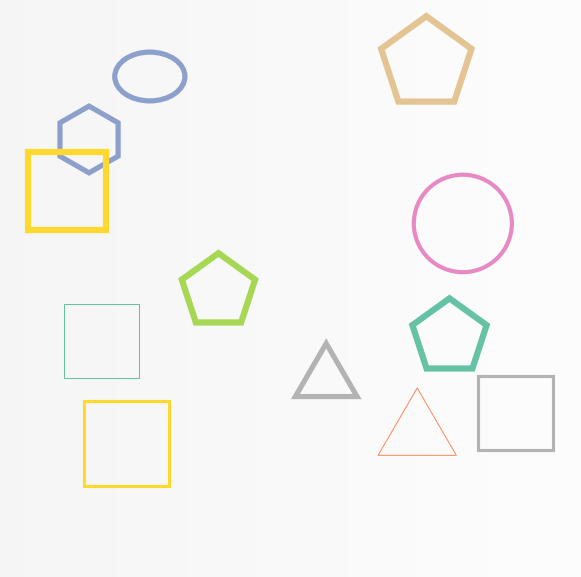[{"shape": "pentagon", "thickness": 3, "radius": 0.34, "center": [0.773, 0.415]}, {"shape": "square", "thickness": 0.5, "radius": 0.32, "center": [0.174, 0.409]}, {"shape": "triangle", "thickness": 0.5, "radius": 0.39, "center": [0.718, 0.25]}, {"shape": "hexagon", "thickness": 2.5, "radius": 0.29, "center": [0.153, 0.758]}, {"shape": "oval", "thickness": 2.5, "radius": 0.3, "center": [0.258, 0.867]}, {"shape": "circle", "thickness": 2, "radius": 0.42, "center": [0.796, 0.612]}, {"shape": "pentagon", "thickness": 3, "radius": 0.33, "center": [0.376, 0.494]}, {"shape": "square", "thickness": 1.5, "radius": 0.37, "center": [0.218, 0.231]}, {"shape": "square", "thickness": 3, "radius": 0.34, "center": [0.115, 0.668]}, {"shape": "pentagon", "thickness": 3, "radius": 0.41, "center": [0.733, 0.889]}, {"shape": "triangle", "thickness": 2.5, "radius": 0.31, "center": [0.561, 0.343]}, {"shape": "square", "thickness": 1.5, "radius": 0.32, "center": [0.886, 0.284]}]